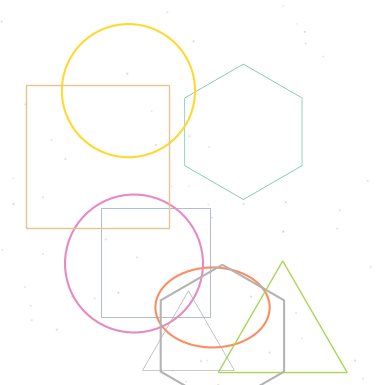[{"shape": "hexagon", "thickness": 0.5, "radius": 0.88, "center": [0.632, 0.658]}, {"shape": "oval", "thickness": 1.5, "radius": 0.74, "center": [0.552, 0.201]}, {"shape": "square", "thickness": 0.5, "radius": 0.71, "center": [0.404, 0.318]}, {"shape": "circle", "thickness": 1.5, "radius": 0.9, "center": [0.348, 0.316]}, {"shape": "triangle", "thickness": 1, "radius": 0.97, "center": [0.734, 0.129]}, {"shape": "circle", "thickness": 1.5, "radius": 0.86, "center": [0.334, 0.765]}, {"shape": "square", "thickness": 1, "radius": 0.93, "center": [0.253, 0.593]}, {"shape": "hexagon", "thickness": 1.5, "radius": 0.93, "center": [0.578, 0.127]}, {"shape": "triangle", "thickness": 0.5, "radius": 0.69, "center": [0.49, 0.107]}]